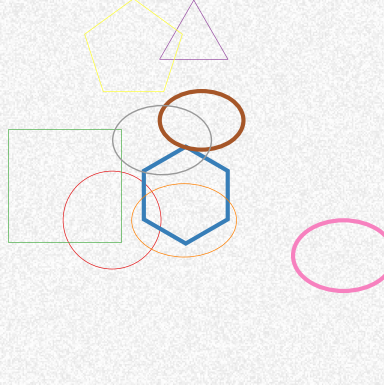[{"shape": "circle", "thickness": 0.5, "radius": 0.64, "center": [0.291, 0.428]}, {"shape": "hexagon", "thickness": 3, "radius": 0.63, "center": [0.483, 0.493]}, {"shape": "square", "thickness": 0.5, "radius": 0.73, "center": [0.168, 0.518]}, {"shape": "triangle", "thickness": 0.5, "radius": 0.51, "center": [0.503, 0.897]}, {"shape": "oval", "thickness": 0.5, "radius": 0.68, "center": [0.478, 0.428]}, {"shape": "pentagon", "thickness": 0.5, "radius": 0.67, "center": [0.347, 0.87]}, {"shape": "oval", "thickness": 3, "radius": 0.54, "center": [0.524, 0.687]}, {"shape": "oval", "thickness": 3, "radius": 0.66, "center": [0.892, 0.336]}, {"shape": "oval", "thickness": 1, "radius": 0.64, "center": [0.421, 0.636]}]